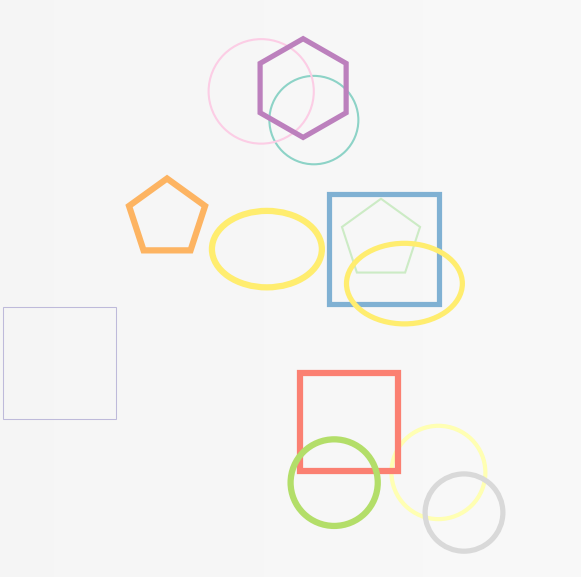[{"shape": "circle", "thickness": 1, "radius": 0.38, "center": [0.54, 0.791]}, {"shape": "circle", "thickness": 2, "radius": 0.4, "center": [0.754, 0.181]}, {"shape": "square", "thickness": 0.5, "radius": 0.48, "center": [0.103, 0.37]}, {"shape": "square", "thickness": 3, "radius": 0.42, "center": [0.6, 0.268]}, {"shape": "square", "thickness": 2.5, "radius": 0.48, "center": [0.66, 0.568]}, {"shape": "pentagon", "thickness": 3, "radius": 0.34, "center": [0.287, 0.621]}, {"shape": "circle", "thickness": 3, "radius": 0.37, "center": [0.575, 0.163]}, {"shape": "circle", "thickness": 1, "radius": 0.45, "center": [0.449, 0.841]}, {"shape": "circle", "thickness": 2.5, "radius": 0.33, "center": [0.798, 0.112]}, {"shape": "hexagon", "thickness": 2.5, "radius": 0.43, "center": [0.521, 0.847]}, {"shape": "pentagon", "thickness": 1, "radius": 0.35, "center": [0.655, 0.584]}, {"shape": "oval", "thickness": 3, "radius": 0.47, "center": [0.459, 0.568]}, {"shape": "oval", "thickness": 2.5, "radius": 0.5, "center": [0.696, 0.508]}]